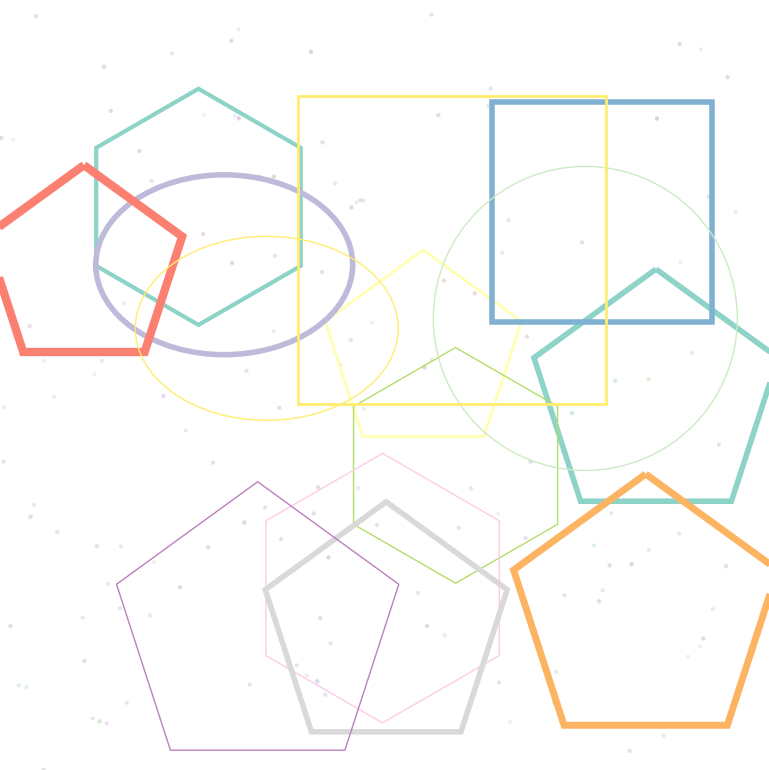[{"shape": "hexagon", "thickness": 1.5, "radius": 0.77, "center": [0.258, 0.731]}, {"shape": "pentagon", "thickness": 2, "radius": 0.83, "center": [0.852, 0.484]}, {"shape": "pentagon", "thickness": 1, "radius": 0.67, "center": [0.55, 0.541]}, {"shape": "oval", "thickness": 2, "radius": 0.83, "center": [0.291, 0.656]}, {"shape": "pentagon", "thickness": 3, "radius": 0.67, "center": [0.109, 0.651]}, {"shape": "square", "thickness": 2, "radius": 0.72, "center": [0.782, 0.724]}, {"shape": "pentagon", "thickness": 2.5, "radius": 0.9, "center": [0.839, 0.204]}, {"shape": "hexagon", "thickness": 0.5, "radius": 0.77, "center": [0.592, 0.396]}, {"shape": "hexagon", "thickness": 0.5, "radius": 0.87, "center": [0.497, 0.236]}, {"shape": "pentagon", "thickness": 2, "radius": 0.83, "center": [0.502, 0.183]}, {"shape": "pentagon", "thickness": 0.5, "radius": 0.96, "center": [0.335, 0.182]}, {"shape": "circle", "thickness": 0.5, "radius": 0.99, "center": [0.76, 0.586]}, {"shape": "oval", "thickness": 0.5, "radius": 0.85, "center": [0.346, 0.574]}, {"shape": "square", "thickness": 1, "radius": 1.0, "center": [0.587, 0.675]}]